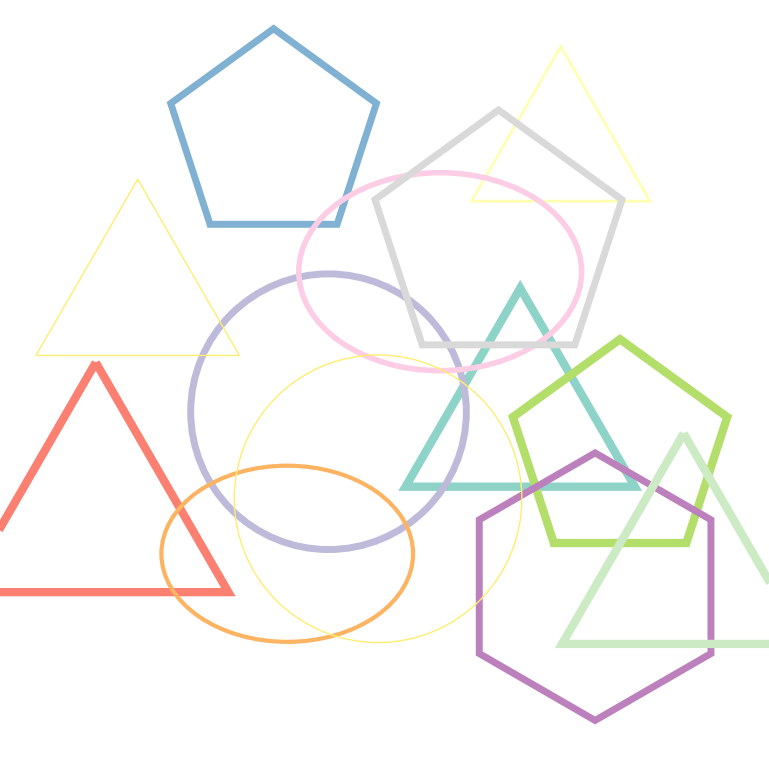[{"shape": "triangle", "thickness": 3, "radius": 0.86, "center": [0.676, 0.454]}, {"shape": "triangle", "thickness": 1, "radius": 0.67, "center": [0.728, 0.806]}, {"shape": "circle", "thickness": 2.5, "radius": 0.89, "center": [0.427, 0.465]}, {"shape": "triangle", "thickness": 3, "radius": 0.99, "center": [0.124, 0.33]}, {"shape": "pentagon", "thickness": 2.5, "radius": 0.7, "center": [0.355, 0.822]}, {"shape": "oval", "thickness": 1.5, "radius": 0.82, "center": [0.373, 0.281]}, {"shape": "pentagon", "thickness": 3, "radius": 0.73, "center": [0.805, 0.413]}, {"shape": "oval", "thickness": 2, "radius": 0.92, "center": [0.572, 0.647]}, {"shape": "pentagon", "thickness": 2.5, "radius": 0.84, "center": [0.647, 0.689]}, {"shape": "hexagon", "thickness": 2.5, "radius": 0.87, "center": [0.773, 0.238]}, {"shape": "triangle", "thickness": 3, "radius": 0.91, "center": [0.888, 0.255]}, {"shape": "triangle", "thickness": 0.5, "radius": 0.76, "center": [0.179, 0.615]}, {"shape": "circle", "thickness": 0.5, "radius": 0.93, "center": [0.491, 0.352]}]